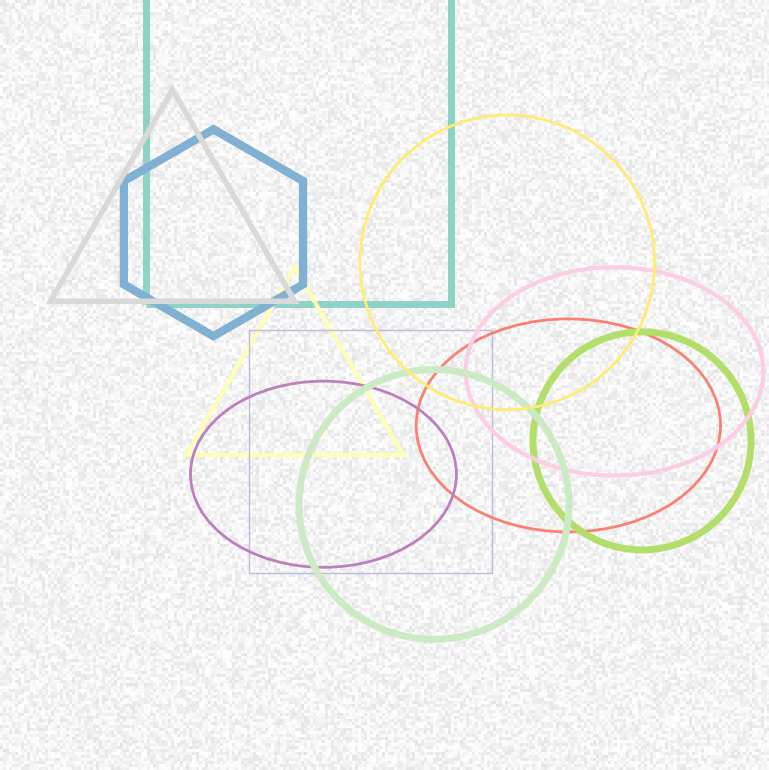[{"shape": "square", "thickness": 2.5, "radius": 0.99, "center": [0.388, 0.804]}, {"shape": "triangle", "thickness": 1.5, "radius": 0.81, "center": [0.383, 0.49]}, {"shape": "square", "thickness": 0.5, "radius": 0.79, "center": [0.481, 0.414]}, {"shape": "oval", "thickness": 1, "radius": 0.99, "center": [0.738, 0.448]}, {"shape": "hexagon", "thickness": 3, "radius": 0.67, "center": [0.277, 0.698]}, {"shape": "circle", "thickness": 2.5, "radius": 0.71, "center": [0.834, 0.427]}, {"shape": "oval", "thickness": 1.5, "radius": 0.97, "center": [0.798, 0.518]}, {"shape": "triangle", "thickness": 2, "radius": 0.92, "center": [0.224, 0.7]}, {"shape": "oval", "thickness": 1, "radius": 0.86, "center": [0.42, 0.384]}, {"shape": "circle", "thickness": 2.5, "radius": 0.88, "center": [0.564, 0.345]}, {"shape": "circle", "thickness": 1, "radius": 0.96, "center": [0.659, 0.659]}]